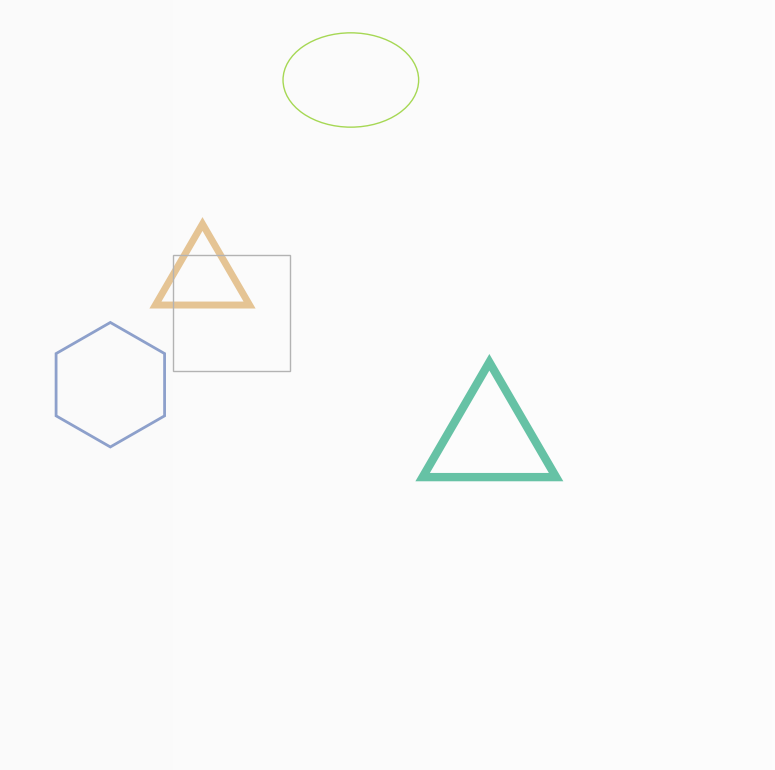[{"shape": "triangle", "thickness": 3, "radius": 0.5, "center": [0.631, 0.43]}, {"shape": "hexagon", "thickness": 1, "radius": 0.4, "center": [0.142, 0.5]}, {"shape": "oval", "thickness": 0.5, "radius": 0.44, "center": [0.453, 0.896]}, {"shape": "triangle", "thickness": 2.5, "radius": 0.35, "center": [0.261, 0.639]}, {"shape": "square", "thickness": 0.5, "radius": 0.38, "center": [0.299, 0.593]}]